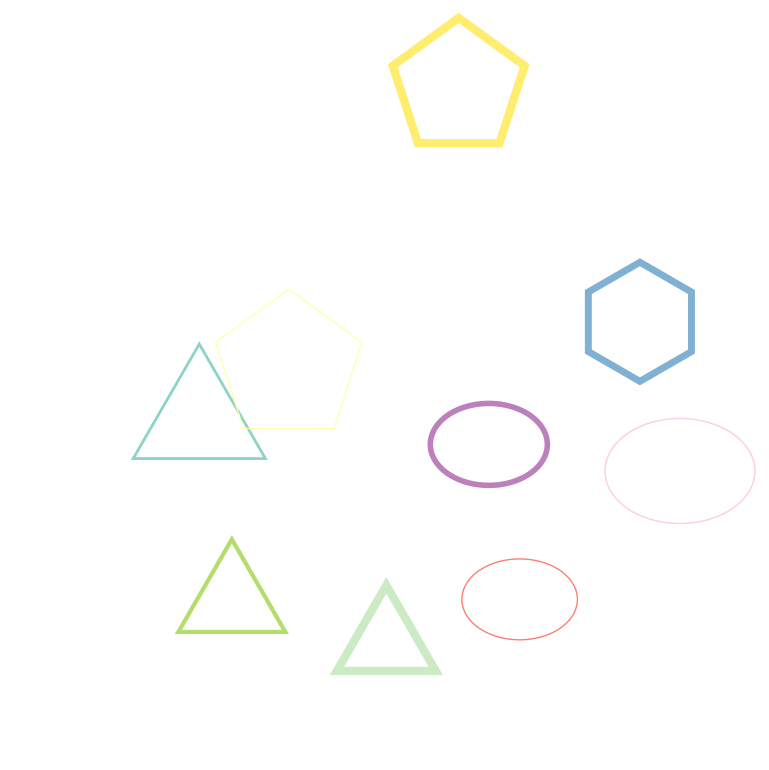[{"shape": "triangle", "thickness": 1, "radius": 0.5, "center": [0.259, 0.454]}, {"shape": "pentagon", "thickness": 0.5, "radius": 0.5, "center": [0.375, 0.524]}, {"shape": "oval", "thickness": 0.5, "radius": 0.38, "center": [0.675, 0.222]}, {"shape": "hexagon", "thickness": 2.5, "radius": 0.39, "center": [0.831, 0.582]}, {"shape": "triangle", "thickness": 1.5, "radius": 0.4, "center": [0.301, 0.219]}, {"shape": "oval", "thickness": 0.5, "radius": 0.49, "center": [0.883, 0.388]}, {"shape": "oval", "thickness": 2, "radius": 0.38, "center": [0.635, 0.423]}, {"shape": "triangle", "thickness": 3, "radius": 0.37, "center": [0.502, 0.166]}, {"shape": "pentagon", "thickness": 3, "radius": 0.45, "center": [0.596, 0.887]}]